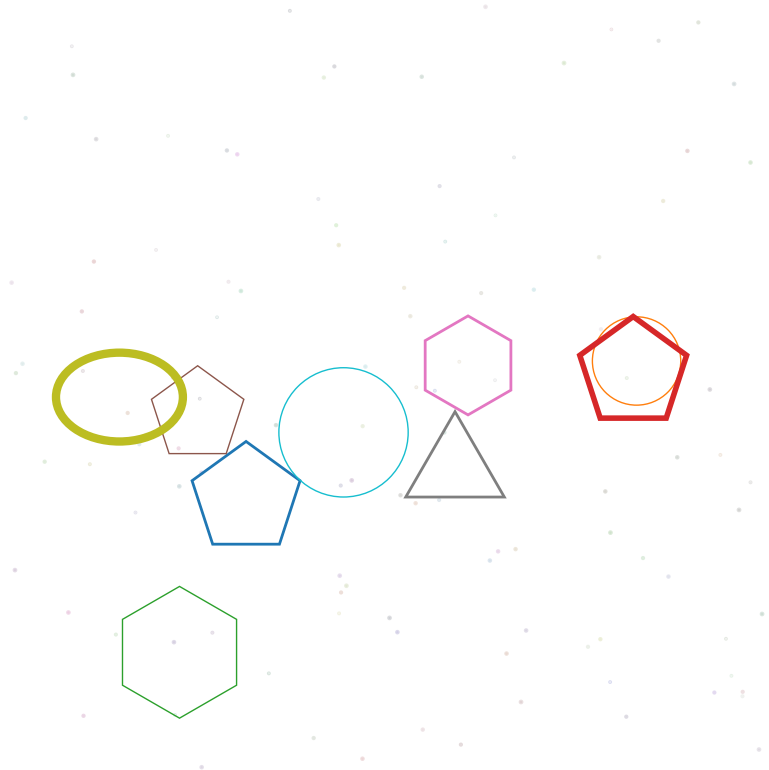[{"shape": "pentagon", "thickness": 1, "radius": 0.37, "center": [0.32, 0.353]}, {"shape": "circle", "thickness": 0.5, "radius": 0.29, "center": [0.827, 0.531]}, {"shape": "hexagon", "thickness": 0.5, "radius": 0.43, "center": [0.233, 0.153]}, {"shape": "pentagon", "thickness": 2, "radius": 0.36, "center": [0.822, 0.516]}, {"shape": "pentagon", "thickness": 0.5, "radius": 0.32, "center": [0.257, 0.462]}, {"shape": "hexagon", "thickness": 1, "radius": 0.32, "center": [0.608, 0.525]}, {"shape": "triangle", "thickness": 1, "radius": 0.37, "center": [0.591, 0.391]}, {"shape": "oval", "thickness": 3, "radius": 0.41, "center": [0.155, 0.484]}, {"shape": "circle", "thickness": 0.5, "radius": 0.42, "center": [0.446, 0.438]}]